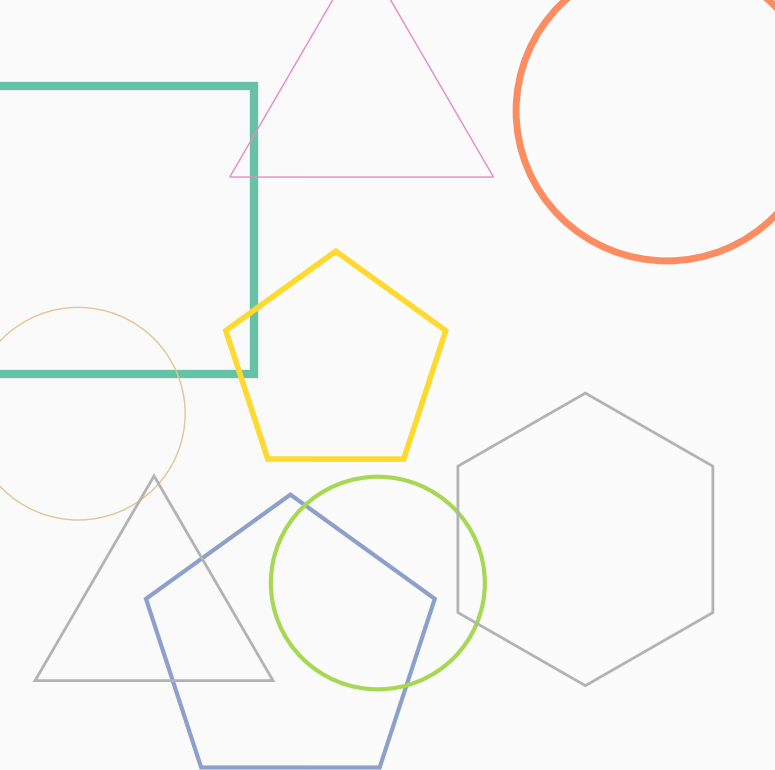[{"shape": "square", "thickness": 3, "radius": 0.93, "center": [0.14, 0.701]}, {"shape": "circle", "thickness": 2.5, "radius": 0.97, "center": [0.861, 0.856]}, {"shape": "pentagon", "thickness": 1.5, "radius": 0.98, "center": [0.375, 0.162]}, {"shape": "triangle", "thickness": 0.5, "radius": 0.98, "center": [0.467, 0.868]}, {"shape": "circle", "thickness": 1.5, "radius": 0.69, "center": [0.488, 0.243]}, {"shape": "pentagon", "thickness": 2, "radius": 0.75, "center": [0.433, 0.525]}, {"shape": "circle", "thickness": 0.5, "radius": 0.69, "center": [0.101, 0.463]}, {"shape": "hexagon", "thickness": 1, "radius": 0.95, "center": [0.755, 0.299]}, {"shape": "triangle", "thickness": 1, "radius": 0.89, "center": [0.199, 0.205]}]